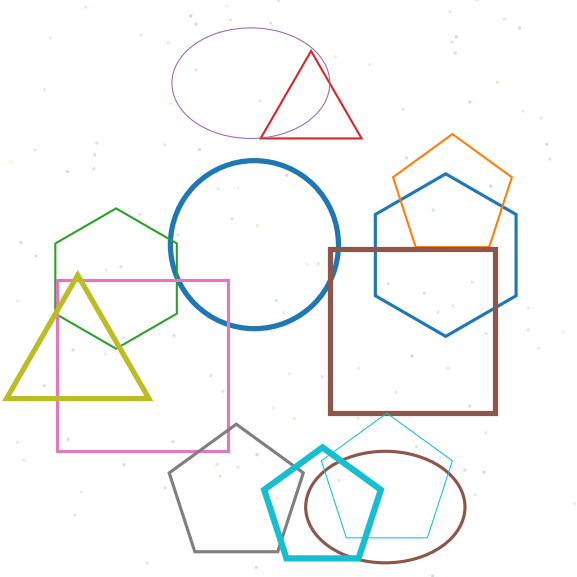[{"shape": "circle", "thickness": 2.5, "radius": 0.73, "center": [0.441, 0.575]}, {"shape": "hexagon", "thickness": 1.5, "radius": 0.7, "center": [0.772, 0.557]}, {"shape": "pentagon", "thickness": 1, "radius": 0.54, "center": [0.783, 0.659]}, {"shape": "hexagon", "thickness": 1, "radius": 0.61, "center": [0.201, 0.517]}, {"shape": "triangle", "thickness": 1, "radius": 0.5, "center": [0.539, 0.81]}, {"shape": "oval", "thickness": 0.5, "radius": 0.68, "center": [0.434, 0.855]}, {"shape": "square", "thickness": 2.5, "radius": 0.71, "center": [0.714, 0.426]}, {"shape": "oval", "thickness": 1.5, "radius": 0.69, "center": [0.667, 0.121]}, {"shape": "square", "thickness": 1.5, "radius": 0.74, "center": [0.246, 0.366]}, {"shape": "pentagon", "thickness": 1.5, "radius": 0.61, "center": [0.409, 0.143]}, {"shape": "triangle", "thickness": 2.5, "radius": 0.71, "center": [0.135, 0.38]}, {"shape": "pentagon", "thickness": 0.5, "radius": 0.6, "center": [0.67, 0.164]}, {"shape": "pentagon", "thickness": 3, "radius": 0.53, "center": [0.559, 0.118]}]